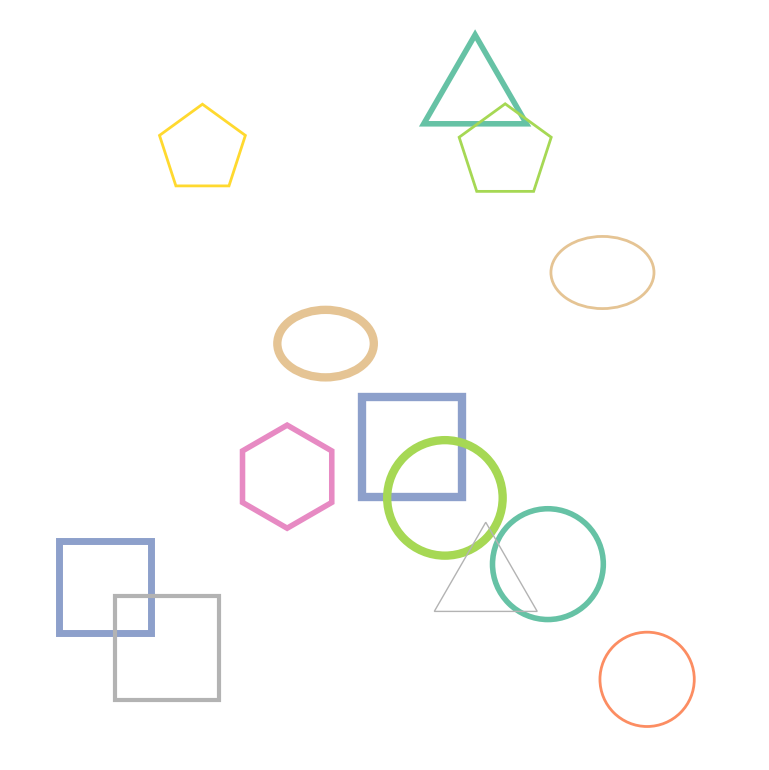[{"shape": "circle", "thickness": 2, "radius": 0.36, "center": [0.712, 0.267]}, {"shape": "triangle", "thickness": 2, "radius": 0.39, "center": [0.617, 0.878]}, {"shape": "circle", "thickness": 1, "radius": 0.31, "center": [0.84, 0.118]}, {"shape": "square", "thickness": 3, "radius": 0.32, "center": [0.536, 0.419]}, {"shape": "square", "thickness": 2.5, "radius": 0.3, "center": [0.136, 0.237]}, {"shape": "hexagon", "thickness": 2, "radius": 0.33, "center": [0.373, 0.381]}, {"shape": "circle", "thickness": 3, "radius": 0.38, "center": [0.578, 0.353]}, {"shape": "pentagon", "thickness": 1, "radius": 0.31, "center": [0.656, 0.802]}, {"shape": "pentagon", "thickness": 1, "radius": 0.29, "center": [0.263, 0.806]}, {"shape": "oval", "thickness": 3, "radius": 0.31, "center": [0.423, 0.554]}, {"shape": "oval", "thickness": 1, "radius": 0.33, "center": [0.782, 0.646]}, {"shape": "triangle", "thickness": 0.5, "radius": 0.39, "center": [0.631, 0.245]}, {"shape": "square", "thickness": 1.5, "radius": 0.34, "center": [0.217, 0.159]}]